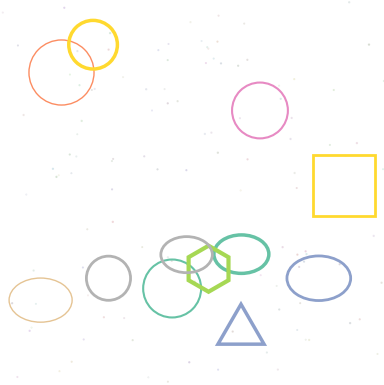[{"shape": "circle", "thickness": 1.5, "radius": 0.38, "center": [0.447, 0.251]}, {"shape": "oval", "thickness": 2.5, "radius": 0.36, "center": [0.627, 0.34]}, {"shape": "circle", "thickness": 1, "radius": 0.42, "center": [0.16, 0.812]}, {"shape": "triangle", "thickness": 2.5, "radius": 0.35, "center": [0.626, 0.141]}, {"shape": "oval", "thickness": 2, "radius": 0.41, "center": [0.828, 0.277]}, {"shape": "circle", "thickness": 1.5, "radius": 0.36, "center": [0.675, 0.713]}, {"shape": "hexagon", "thickness": 3, "radius": 0.3, "center": [0.542, 0.302]}, {"shape": "square", "thickness": 2, "radius": 0.4, "center": [0.893, 0.518]}, {"shape": "circle", "thickness": 2.5, "radius": 0.32, "center": [0.242, 0.884]}, {"shape": "oval", "thickness": 1, "radius": 0.41, "center": [0.105, 0.22]}, {"shape": "circle", "thickness": 2, "radius": 0.29, "center": [0.282, 0.277]}, {"shape": "oval", "thickness": 2, "radius": 0.33, "center": [0.485, 0.339]}]